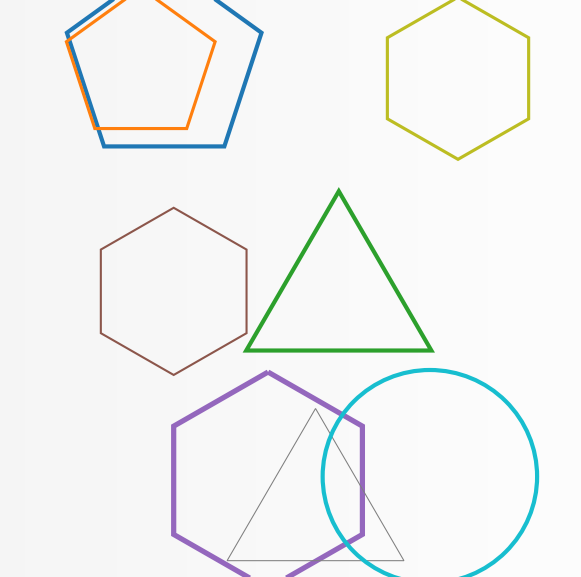[{"shape": "pentagon", "thickness": 2, "radius": 0.88, "center": [0.283, 0.888]}, {"shape": "pentagon", "thickness": 1.5, "radius": 0.67, "center": [0.242, 0.885]}, {"shape": "triangle", "thickness": 2, "radius": 0.92, "center": [0.583, 0.484]}, {"shape": "hexagon", "thickness": 2.5, "radius": 0.94, "center": [0.461, 0.167]}, {"shape": "hexagon", "thickness": 1, "radius": 0.72, "center": [0.299, 0.495]}, {"shape": "triangle", "thickness": 0.5, "radius": 0.88, "center": [0.543, 0.116]}, {"shape": "hexagon", "thickness": 1.5, "radius": 0.7, "center": [0.788, 0.864]}, {"shape": "circle", "thickness": 2, "radius": 0.92, "center": [0.74, 0.174]}]